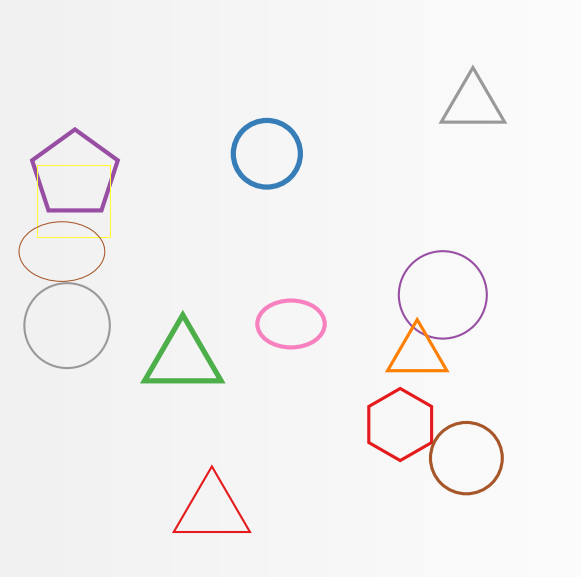[{"shape": "hexagon", "thickness": 1.5, "radius": 0.31, "center": [0.689, 0.264]}, {"shape": "triangle", "thickness": 1, "radius": 0.38, "center": [0.364, 0.116]}, {"shape": "circle", "thickness": 2.5, "radius": 0.29, "center": [0.459, 0.733]}, {"shape": "triangle", "thickness": 2.5, "radius": 0.38, "center": [0.315, 0.378]}, {"shape": "pentagon", "thickness": 2, "radius": 0.39, "center": [0.129, 0.697]}, {"shape": "circle", "thickness": 1, "radius": 0.38, "center": [0.762, 0.489]}, {"shape": "triangle", "thickness": 1.5, "radius": 0.29, "center": [0.718, 0.387]}, {"shape": "square", "thickness": 0.5, "radius": 0.31, "center": [0.126, 0.651]}, {"shape": "circle", "thickness": 1.5, "radius": 0.31, "center": [0.802, 0.206]}, {"shape": "oval", "thickness": 0.5, "radius": 0.37, "center": [0.106, 0.564]}, {"shape": "oval", "thickness": 2, "radius": 0.29, "center": [0.501, 0.438]}, {"shape": "circle", "thickness": 1, "radius": 0.37, "center": [0.115, 0.435]}, {"shape": "triangle", "thickness": 1.5, "radius": 0.32, "center": [0.814, 0.819]}]